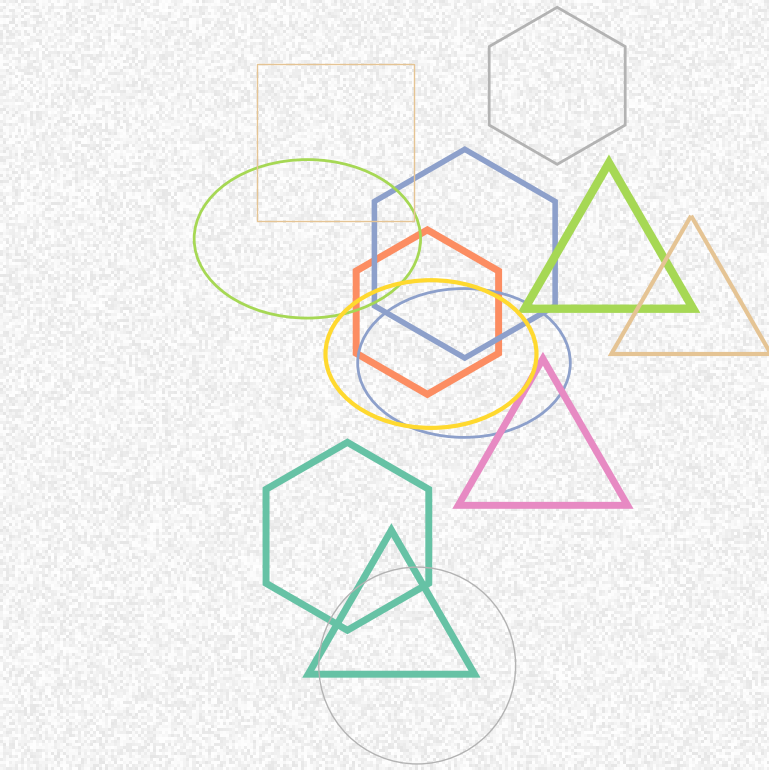[{"shape": "triangle", "thickness": 2.5, "radius": 0.62, "center": [0.508, 0.187]}, {"shape": "hexagon", "thickness": 2.5, "radius": 0.61, "center": [0.451, 0.304]}, {"shape": "hexagon", "thickness": 2.5, "radius": 0.53, "center": [0.555, 0.595]}, {"shape": "hexagon", "thickness": 2, "radius": 0.68, "center": [0.604, 0.671]}, {"shape": "oval", "thickness": 1, "radius": 0.69, "center": [0.603, 0.529]}, {"shape": "triangle", "thickness": 2.5, "radius": 0.63, "center": [0.705, 0.407]}, {"shape": "triangle", "thickness": 3, "radius": 0.63, "center": [0.791, 0.662]}, {"shape": "oval", "thickness": 1, "radius": 0.74, "center": [0.399, 0.69]}, {"shape": "oval", "thickness": 1.5, "radius": 0.69, "center": [0.56, 0.54]}, {"shape": "square", "thickness": 0.5, "radius": 0.51, "center": [0.436, 0.815]}, {"shape": "triangle", "thickness": 1.5, "radius": 0.6, "center": [0.898, 0.6]}, {"shape": "circle", "thickness": 0.5, "radius": 0.64, "center": [0.542, 0.136]}, {"shape": "hexagon", "thickness": 1, "radius": 0.51, "center": [0.724, 0.889]}]